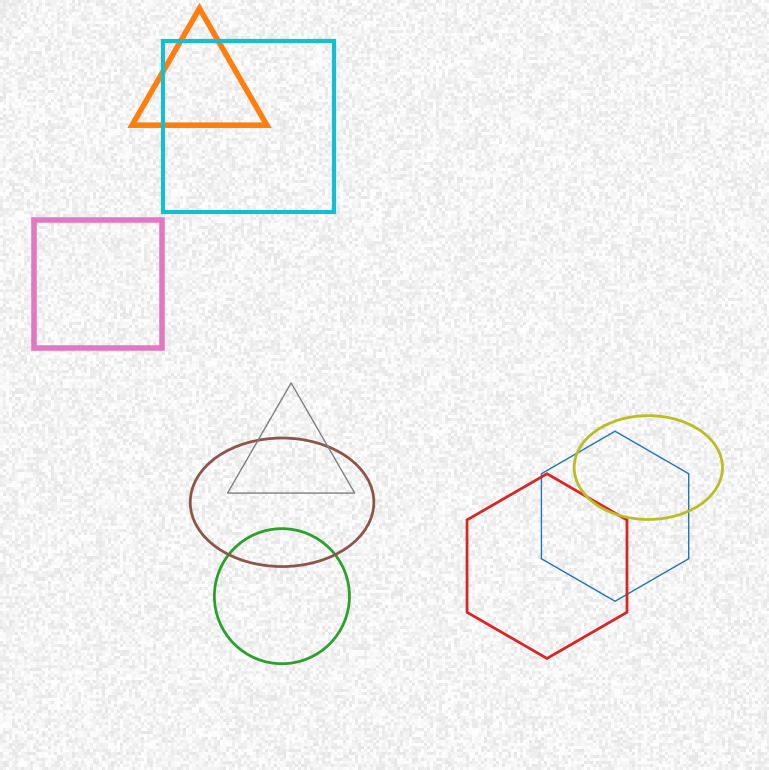[{"shape": "hexagon", "thickness": 0.5, "radius": 0.55, "center": [0.799, 0.33]}, {"shape": "triangle", "thickness": 2, "radius": 0.51, "center": [0.259, 0.888]}, {"shape": "circle", "thickness": 1, "radius": 0.44, "center": [0.366, 0.226]}, {"shape": "hexagon", "thickness": 1, "radius": 0.6, "center": [0.71, 0.265]}, {"shape": "oval", "thickness": 1, "radius": 0.6, "center": [0.366, 0.348]}, {"shape": "square", "thickness": 2, "radius": 0.42, "center": [0.127, 0.631]}, {"shape": "triangle", "thickness": 0.5, "radius": 0.48, "center": [0.378, 0.407]}, {"shape": "oval", "thickness": 1, "radius": 0.48, "center": [0.842, 0.393]}, {"shape": "square", "thickness": 1.5, "radius": 0.56, "center": [0.323, 0.835]}]